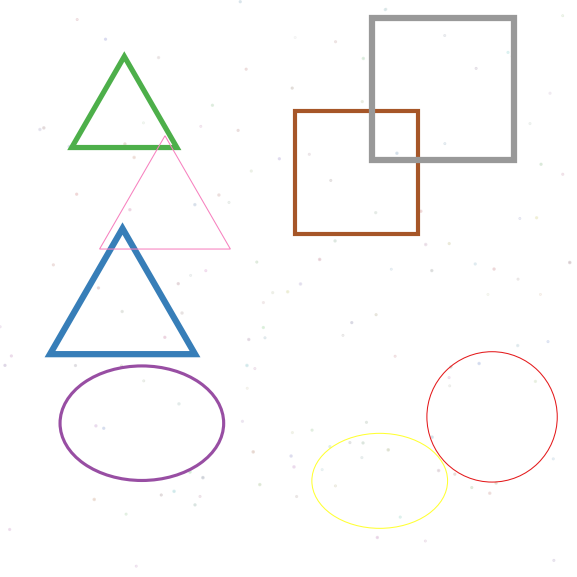[{"shape": "circle", "thickness": 0.5, "radius": 0.56, "center": [0.852, 0.277]}, {"shape": "triangle", "thickness": 3, "radius": 0.73, "center": [0.212, 0.458]}, {"shape": "triangle", "thickness": 2.5, "radius": 0.53, "center": [0.215, 0.796]}, {"shape": "oval", "thickness": 1.5, "radius": 0.71, "center": [0.246, 0.266]}, {"shape": "oval", "thickness": 0.5, "radius": 0.59, "center": [0.658, 0.167]}, {"shape": "square", "thickness": 2, "radius": 0.53, "center": [0.618, 0.701]}, {"shape": "triangle", "thickness": 0.5, "radius": 0.65, "center": [0.286, 0.633]}, {"shape": "square", "thickness": 3, "radius": 0.62, "center": [0.767, 0.845]}]